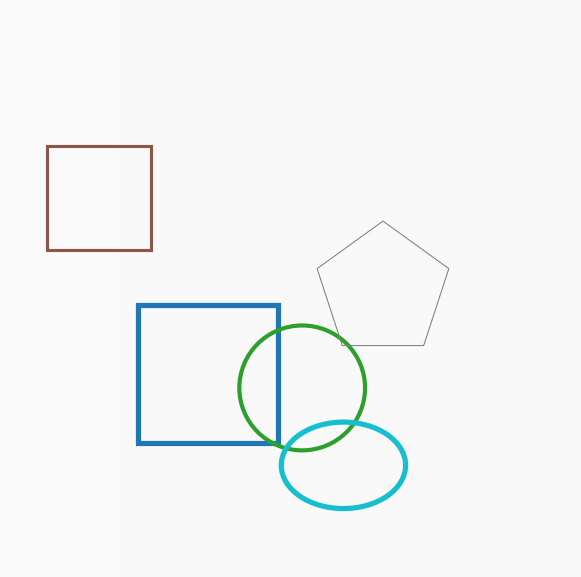[{"shape": "square", "thickness": 2.5, "radius": 0.6, "center": [0.358, 0.351]}, {"shape": "circle", "thickness": 2, "radius": 0.54, "center": [0.52, 0.327]}, {"shape": "square", "thickness": 1.5, "radius": 0.45, "center": [0.17, 0.657]}, {"shape": "pentagon", "thickness": 0.5, "radius": 0.6, "center": [0.659, 0.497]}, {"shape": "oval", "thickness": 2.5, "radius": 0.53, "center": [0.591, 0.193]}]